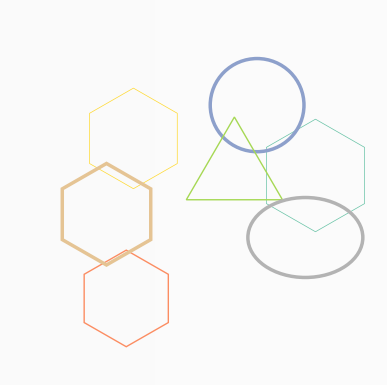[{"shape": "hexagon", "thickness": 0.5, "radius": 0.73, "center": [0.814, 0.544]}, {"shape": "hexagon", "thickness": 1, "radius": 0.63, "center": [0.326, 0.225]}, {"shape": "circle", "thickness": 2.5, "radius": 0.6, "center": [0.663, 0.727]}, {"shape": "triangle", "thickness": 1, "radius": 0.72, "center": [0.605, 0.553]}, {"shape": "hexagon", "thickness": 0.5, "radius": 0.65, "center": [0.344, 0.64]}, {"shape": "hexagon", "thickness": 2.5, "radius": 0.66, "center": [0.275, 0.444]}, {"shape": "oval", "thickness": 2.5, "radius": 0.74, "center": [0.788, 0.383]}]